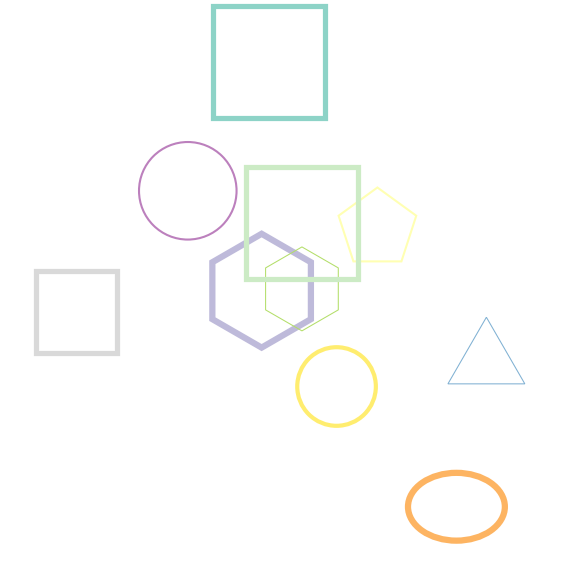[{"shape": "square", "thickness": 2.5, "radius": 0.48, "center": [0.466, 0.891]}, {"shape": "pentagon", "thickness": 1, "radius": 0.35, "center": [0.654, 0.604]}, {"shape": "hexagon", "thickness": 3, "radius": 0.49, "center": [0.453, 0.496]}, {"shape": "triangle", "thickness": 0.5, "radius": 0.38, "center": [0.842, 0.373]}, {"shape": "oval", "thickness": 3, "radius": 0.42, "center": [0.79, 0.122]}, {"shape": "hexagon", "thickness": 0.5, "radius": 0.36, "center": [0.523, 0.499]}, {"shape": "square", "thickness": 2.5, "radius": 0.35, "center": [0.132, 0.459]}, {"shape": "circle", "thickness": 1, "radius": 0.42, "center": [0.325, 0.669]}, {"shape": "square", "thickness": 2.5, "radius": 0.48, "center": [0.523, 0.613]}, {"shape": "circle", "thickness": 2, "radius": 0.34, "center": [0.583, 0.33]}]